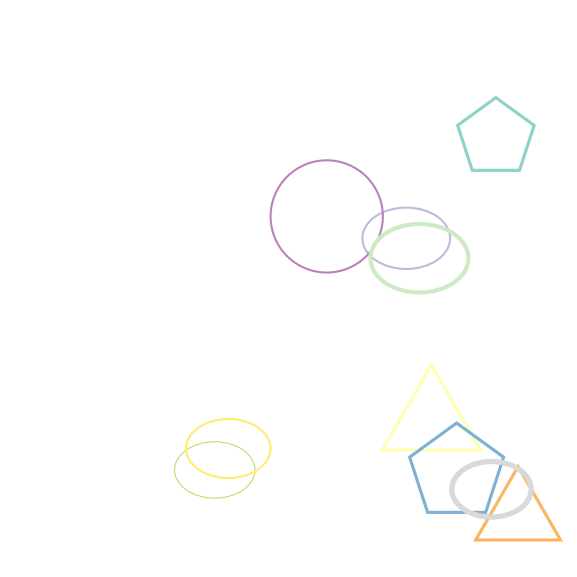[{"shape": "pentagon", "thickness": 1.5, "radius": 0.35, "center": [0.859, 0.761]}, {"shape": "triangle", "thickness": 1.5, "radius": 0.49, "center": [0.747, 0.269]}, {"shape": "oval", "thickness": 1, "radius": 0.38, "center": [0.703, 0.587]}, {"shape": "pentagon", "thickness": 1.5, "radius": 0.43, "center": [0.791, 0.181]}, {"shape": "triangle", "thickness": 1.5, "radius": 0.42, "center": [0.897, 0.106]}, {"shape": "oval", "thickness": 0.5, "radius": 0.35, "center": [0.372, 0.185]}, {"shape": "oval", "thickness": 2.5, "radius": 0.34, "center": [0.851, 0.152]}, {"shape": "circle", "thickness": 1, "radius": 0.49, "center": [0.566, 0.624]}, {"shape": "oval", "thickness": 2, "radius": 0.42, "center": [0.726, 0.552]}, {"shape": "oval", "thickness": 1, "radius": 0.37, "center": [0.395, 0.223]}]